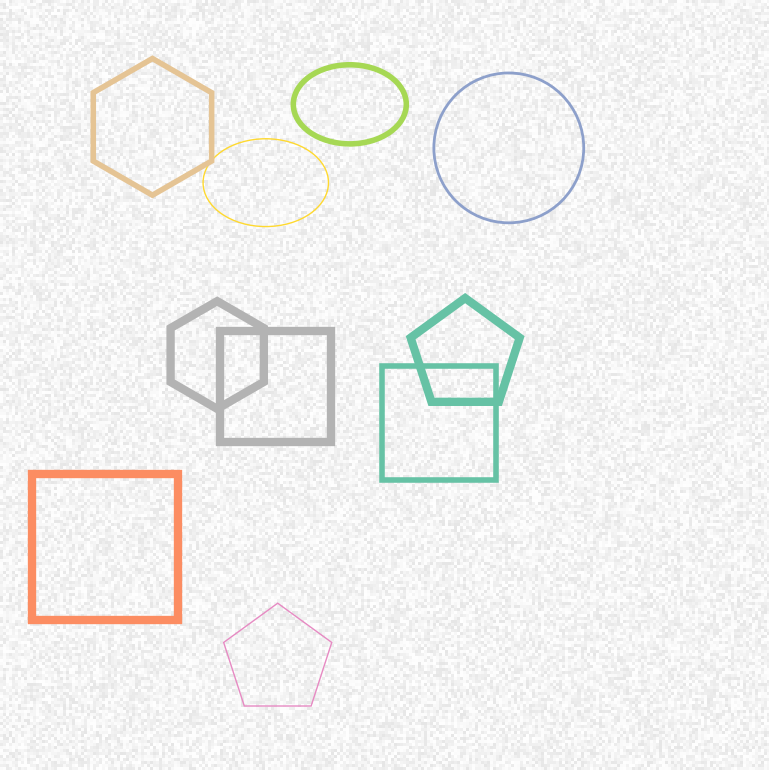[{"shape": "square", "thickness": 2, "radius": 0.37, "center": [0.57, 0.451]}, {"shape": "pentagon", "thickness": 3, "radius": 0.37, "center": [0.604, 0.538]}, {"shape": "square", "thickness": 3, "radius": 0.47, "center": [0.136, 0.29]}, {"shape": "circle", "thickness": 1, "radius": 0.49, "center": [0.661, 0.808]}, {"shape": "pentagon", "thickness": 0.5, "radius": 0.37, "center": [0.361, 0.143]}, {"shape": "oval", "thickness": 2, "radius": 0.37, "center": [0.454, 0.865]}, {"shape": "oval", "thickness": 0.5, "radius": 0.41, "center": [0.345, 0.763]}, {"shape": "hexagon", "thickness": 2, "radius": 0.44, "center": [0.198, 0.835]}, {"shape": "hexagon", "thickness": 3, "radius": 0.35, "center": [0.282, 0.539]}, {"shape": "square", "thickness": 3, "radius": 0.36, "center": [0.357, 0.498]}]